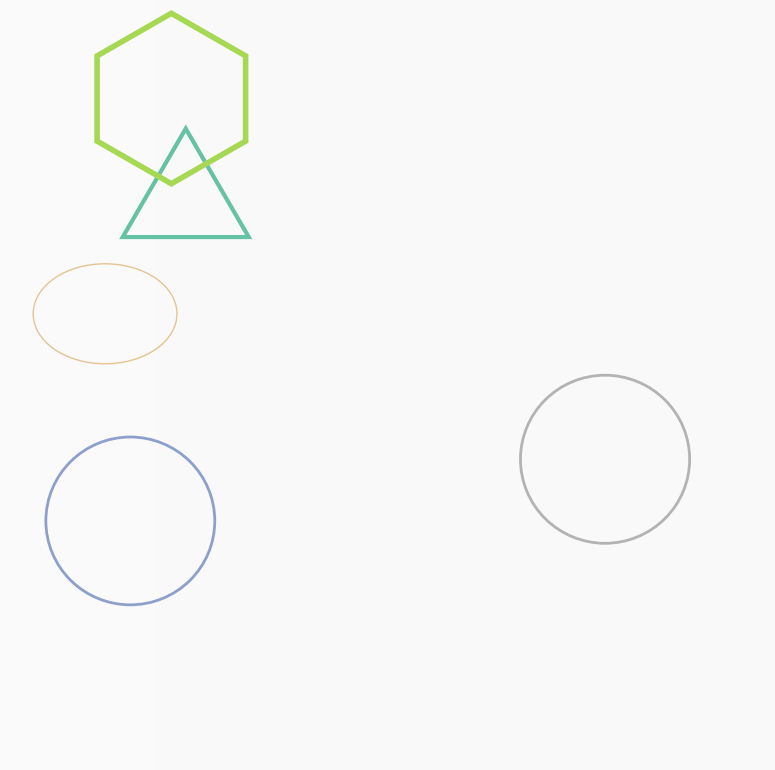[{"shape": "triangle", "thickness": 1.5, "radius": 0.47, "center": [0.24, 0.739]}, {"shape": "circle", "thickness": 1, "radius": 0.54, "center": [0.168, 0.323]}, {"shape": "hexagon", "thickness": 2, "radius": 0.55, "center": [0.221, 0.872]}, {"shape": "oval", "thickness": 0.5, "radius": 0.46, "center": [0.136, 0.592]}, {"shape": "circle", "thickness": 1, "radius": 0.55, "center": [0.781, 0.404]}]